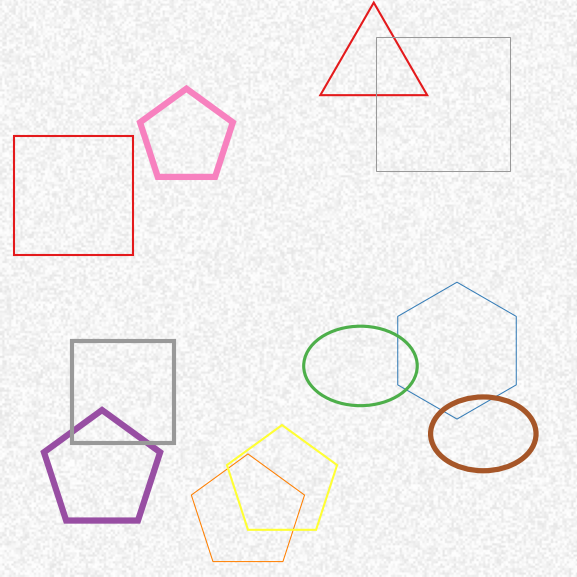[{"shape": "square", "thickness": 1, "radius": 0.52, "center": [0.128, 0.66]}, {"shape": "triangle", "thickness": 1, "radius": 0.53, "center": [0.647, 0.888]}, {"shape": "hexagon", "thickness": 0.5, "radius": 0.59, "center": [0.791, 0.392]}, {"shape": "oval", "thickness": 1.5, "radius": 0.49, "center": [0.624, 0.365]}, {"shape": "pentagon", "thickness": 3, "radius": 0.53, "center": [0.177, 0.183]}, {"shape": "pentagon", "thickness": 0.5, "radius": 0.52, "center": [0.429, 0.11]}, {"shape": "pentagon", "thickness": 1, "radius": 0.5, "center": [0.488, 0.163]}, {"shape": "oval", "thickness": 2.5, "radius": 0.46, "center": [0.837, 0.248]}, {"shape": "pentagon", "thickness": 3, "radius": 0.42, "center": [0.323, 0.761]}, {"shape": "square", "thickness": 0.5, "radius": 0.58, "center": [0.768, 0.819]}, {"shape": "square", "thickness": 2, "radius": 0.44, "center": [0.212, 0.321]}]